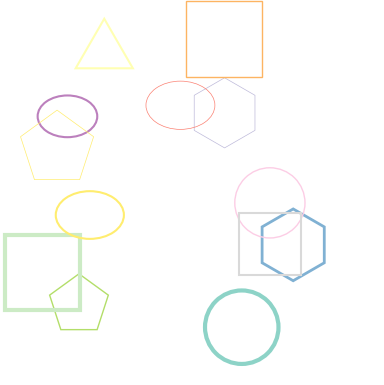[{"shape": "circle", "thickness": 3, "radius": 0.48, "center": [0.628, 0.15]}, {"shape": "triangle", "thickness": 1.5, "radius": 0.43, "center": [0.271, 0.866]}, {"shape": "hexagon", "thickness": 0.5, "radius": 0.46, "center": [0.583, 0.707]}, {"shape": "oval", "thickness": 0.5, "radius": 0.45, "center": [0.469, 0.727]}, {"shape": "hexagon", "thickness": 2, "radius": 0.47, "center": [0.762, 0.364]}, {"shape": "square", "thickness": 1, "radius": 0.49, "center": [0.581, 0.899]}, {"shape": "pentagon", "thickness": 1, "radius": 0.4, "center": [0.205, 0.209]}, {"shape": "circle", "thickness": 1, "radius": 0.46, "center": [0.701, 0.473]}, {"shape": "square", "thickness": 1.5, "radius": 0.4, "center": [0.701, 0.367]}, {"shape": "oval", "thickness": 1.5, "radius": 0.39, "center": [0.175, 0.698]}, {"shape": "square", "thickness": 3, "radius": 0.49, "center": [0.111, 0.292]}, {"shape": "pentagon", "thickness": 0.5, "radius": 0.5, "center": [0.148, 0.614]}, {"shape": "oval", "thickness": 1.5, "radius": 0.44, "center": [0.233, 0.441]}]